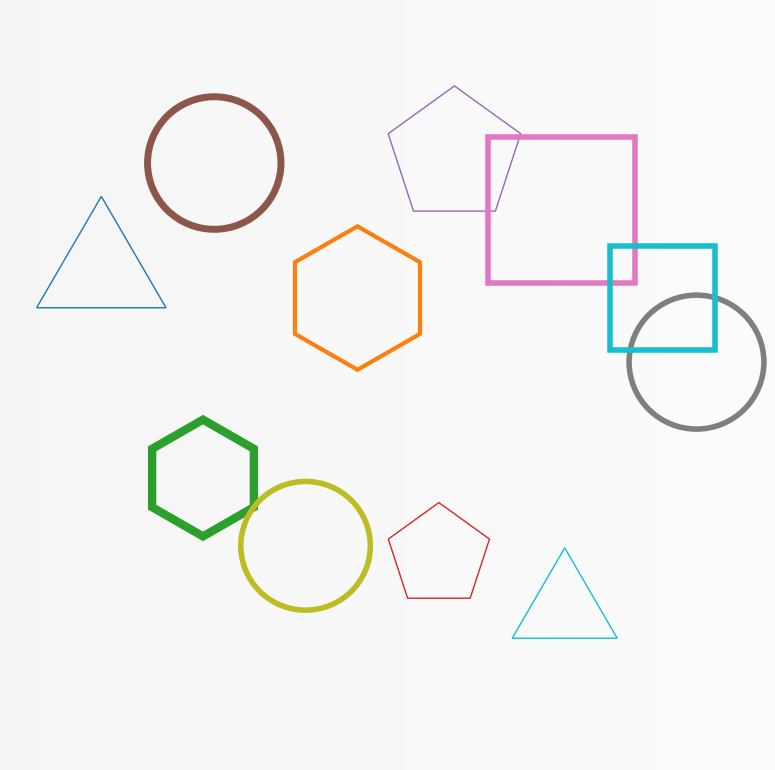[{"shape": "triangle", "thickness": 0.5, "radius": 0.48, "center": [0.131, 0.649]}, {"shape": "hexagon", "thickness": 1.5, "radius": 0.47, "center": [0.461, 0.613]}, {"shape": "hexagon", "thickness": 3, "radius": 0.38, "center": [0.262, 0.379]}, {"shape": "pentagon", "thickness": 0.5, "radius": 0.34, "center": [0.566, 0.279]}, {"shape": "pentagon", "thickness": 0.5, "radius": 0.45, "center": [0.586, 0.799]}, {"shape": "circle", "thickness": 2.5, "radius": 0.43, "center": [0.276, 0.788]}, {"shape": "square", "thickness": 2, "radius": 0.47, "center": [0.724, 0.727]}, {"shape": "circle", "thickness": 2, "radius": 0.43, "center": [0.899, 0.53]}, {"shape": "circle", "thickness": 2, "radius": 0.42, "center": [0.394, 0.291]}, {"shape": "triangle", "thickness": 0.5, "radius": 0.39, "center": [0.729, 0.21]}, {"shape": "square", "thickness": 2, "radius": 0.34, "center": [0.854, 0.613]}]